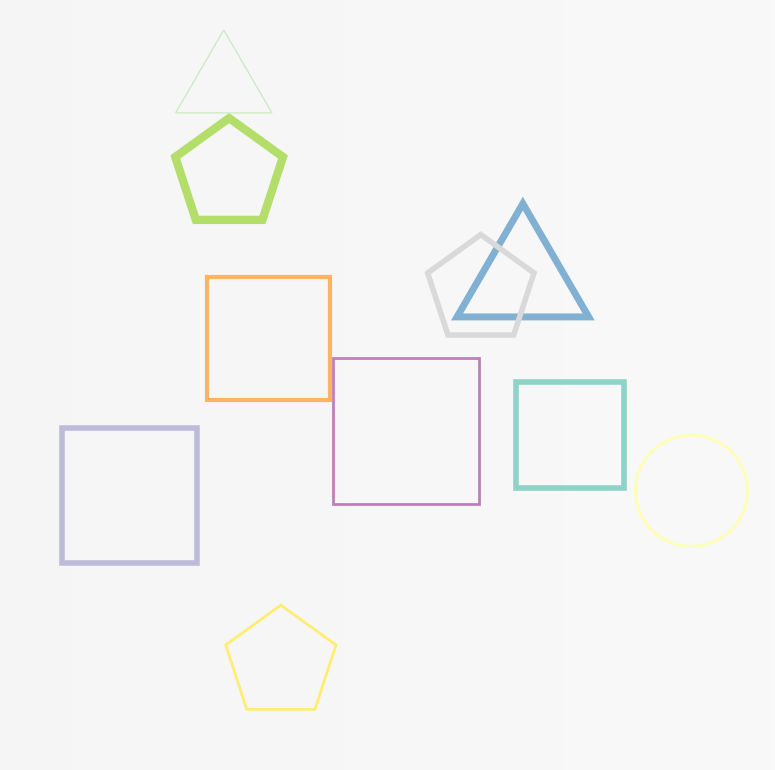[{"shape": "square", "thickness": 2, "radius": 0.35, "center": [0.736, 0.435]}, {"shape": "circle", "thickness": 1, "radius": 0.36, "center": [0.892, 0.363]}, {"shape": "square", "thickness": 2, "radius": 0.44, "center": [0.167, 0.356]}, {"shape": "triangle", "thickness": 2.5, "radius": 0.49, "center": [0.675, 0.637]}, {"shape": "square", "thickness": 1.5, "radius": 0.4, "center": [0.346, 0.561]}, {"shape": "pentagon", "thickness": 3, "radius": 0.37, "center": [0.296, 0.774]}, {"shape": "pentagon", "thickness": 2, "radius": 0.36, "center": [0.62, 0.623]}, {"shape": "square", "thickness": 1, "radius": 0.47, "center": [0.524, 0.44]}, {"shape": "triangle", "thickness": 0.5, "radius": 0.36, "center": [0.289, 0.889]}, {"shape": "pentagon", "thickness": 1, "radius": 0.37, "center": [0.362, 0.139]}]